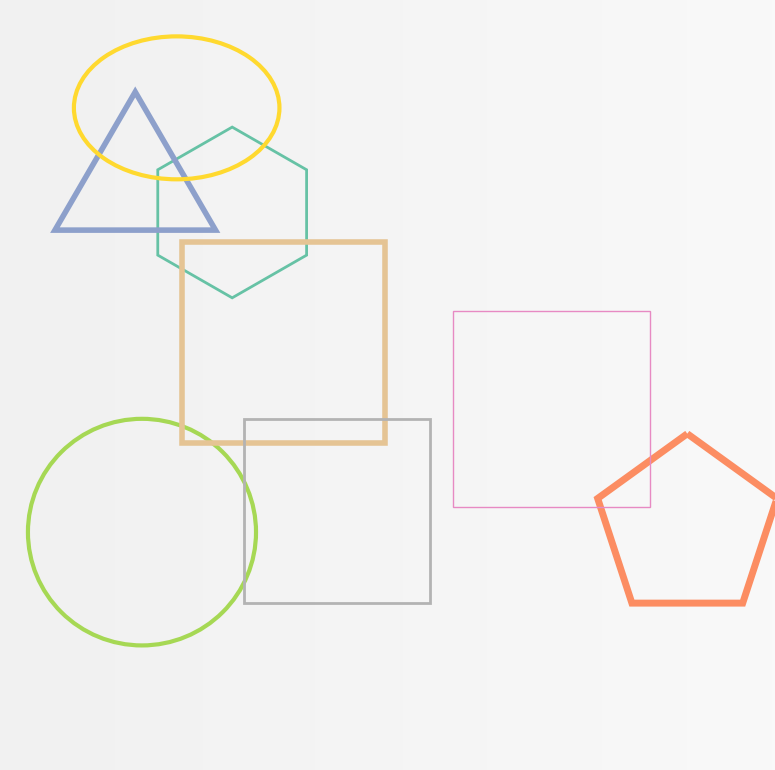[{"shape": "hexagon", "thickness": 1, "radius": 0.55, "center": [0.3, 0.724]}, {"shape": "pentagon", "thickness": 2.5, "radius": 0.61, "center": [0.887, 0.315]}, {"shape": "triangle", "thickness": 2, "radius": 0.6, "center": [0.175, 0.761]}, {"shape": "square", "thickness": 0.5, "radius": 0.63, "center": [0.711, 0.469]}, {"shape": "circle", "thickness": 1.5, "radius": 0.74, "center": [0.183, 0.309]}, {"shape": "oval", "thickness": 1.5, "radius": 0.66, "center": [0.228, 0.86]}, {"shape": "square", "thickness": 2, "radius": 0.65, "center": [0.366, 0.555]}, {"shape": "square", "thickness": 1, "radius": 0.6, "center": [0.435, 0.336]}]